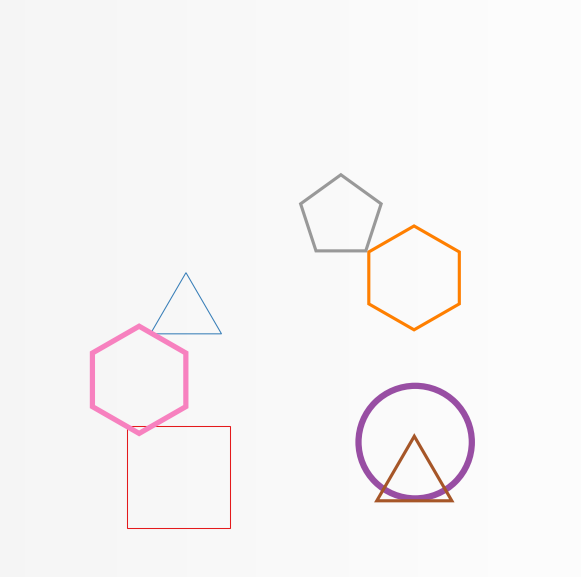[{"shape": "square", "thickness": 0.5, "radius": 0.44, "center": [0.307, 0.173]}, {"shape": "triangle", "thickness": 0.5, "radius": 0.35, "center": [0.32, 0.456]}, {"shape": "circle", "thickness": 3, "radius": 0.49, "center": [0.714, 0.234]}, {"shape": "hexagon", "thickness": 1.5, "radius": 0.45, "center": [0.712, 0.518]}, {"shape": "triangle", "thickness": 1.5, "radius": 0.37, "center": [0.713, 0.169]}, {"shape": "hexagon", "thickness": 2.5, "radius": 0.46, "center": [0.239, 0.341]}, {"shape": "pentagon", "thickness": 1.5, "radius": 0.36, "center": [0.586, 0.624]}]